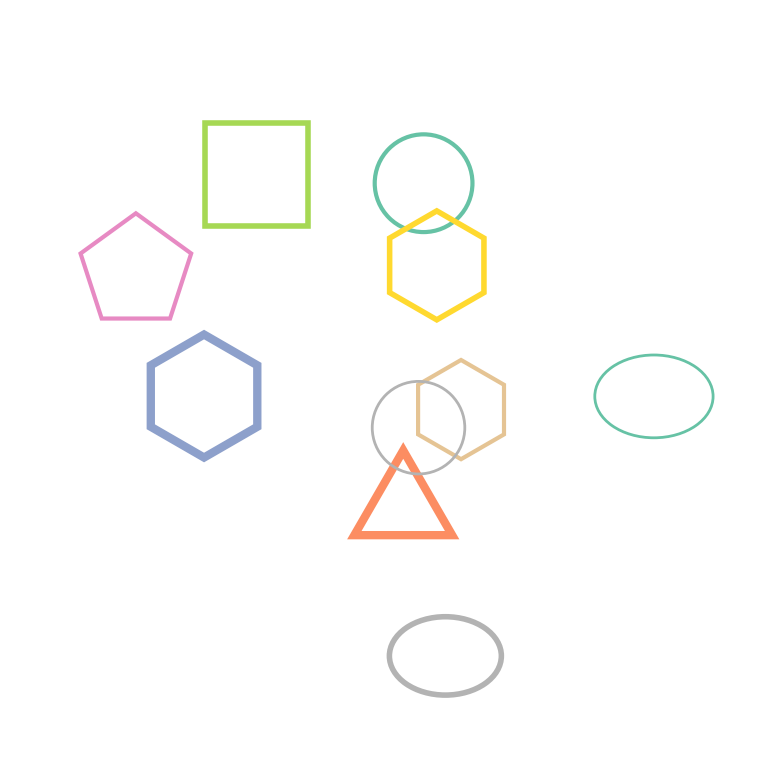[{"shape": "circle", "thickness": 1.5, "radius": 0.32, "center": [0.55, 0.762]}, {"shape": "oval", "thickness": 1, "radius": 0.38, "center": [0.849, 0.485]}, {"shape": "triangle", "thickness": 3, "radius": 0.37, "center": [0.524, 0.342]}, {"shape": "hexagon", "thickness": 3, "radius": 0.4, "center": [0.265, 0.486]}, {"shape": "pentagon", "thickness": 1.5, "radius": 0.38, "center": [0.176, 0.647]}, {"shape": "square", "thickness": 2, "radius": 0.33, "center": [0.333, 0.773]}, {"shape": "hexagon", "thickness": 2, "radius": 0.35, "center": [0.567, 0.655]}, {"shape": "hexagon", "thickness": 1.5, "radius": 0.32, "center": [0.599, 0.468]}, {"shape": "oval", "thickness": 2, "radius": 0.36, "center": [0.578, 0.148]}, {"shape": "circle", "thickness": 1, "radius": 0.3, "center": [0.544, 0.445]}]